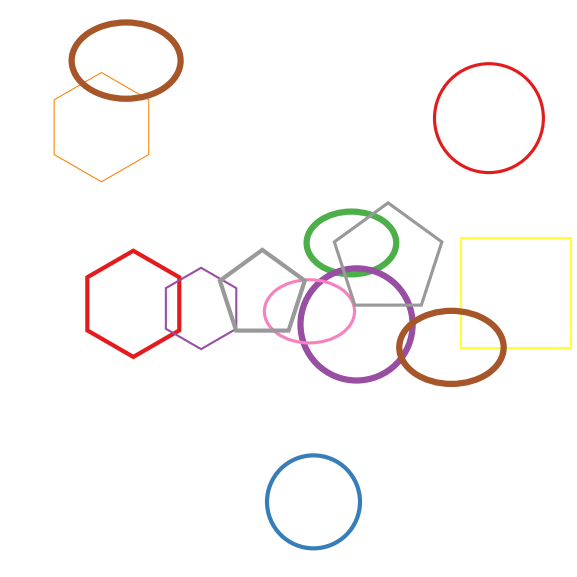[{"shape": "circle", "thickness": 1.5, "radius": 0.47, "center": [0.847, 0.795]}, {"shape": "hexagon", "thickness": 2, "radius": 0.46, "center": [0.231, 0.473]}, {"shape": "circle", "thickness": 2, "radius": 0.4, "center": [0.543, 0.13]}, {"shape": "oval", "thickness": 3, "radius": 0.39, "center": [0.609, 0.578]}, {"shape": "circle", "thickness": 3, "radius": 0.49, "center": [0.617, 0.437]}, {"shape": "hexagon", "thickness": 1, "radius": 0.35, "center": [0.348, 0.465]}, {"shape": "hexagon", "thickness": 0.5, "radius": 0.47, "center": [0.176, 0.779]}, {"shape": "square", "thickness": 1, "radius": 0.47, "center": [0.893, 0.492]}, {"shape": "oval", "thickness": 3, "radius": 0.47, "center": [0.218, 0.894]}, {"shape": "oval", "thickness": 3, "radius": 0.45, "center": [0.782, 0.398]}, {"shape": "oval", "thickness": 1.5, "radius": 0.39, "center": [0.536, 0.46]}, {"shape": "pentagon", "thickness": 1.5, "radius": 0.49, "center": [0.672, 0.55]}, {"shape": "pentagon", "thickness": 2, "radius": 0.39, "center": [0.454, 0.489]}]